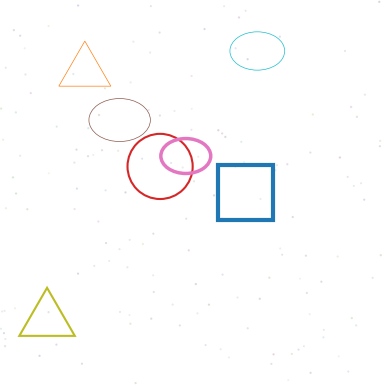[{"shape": "square", "thickness": 3, "radius": 0.36, "center": [0.636, 0.5]}, {"shape": "triangle", "thickness": 0.5, "radius": 0.39, "center": [0.22, 0.815]}, {"shape": "circle", "thickness": 1.5, "radius": 0.42, "center": [0.416, 0.568]}, {"shape": "oval", "thickness": 0.5, "radius": 0.4, "center": [0.311, 0.688]}, {"shape": "oval", "thickness": 2.5, "radius": 0.32, "center": [0.483, 0.595]}, {"shape": "triangle", "thickness": 1.5, "radius": 0.42, "center": [0.122, 0.169]}, {"shape": "oval", "thickness": 0.5, "radius": 0.36, "center": [0.668, 0.868]}]